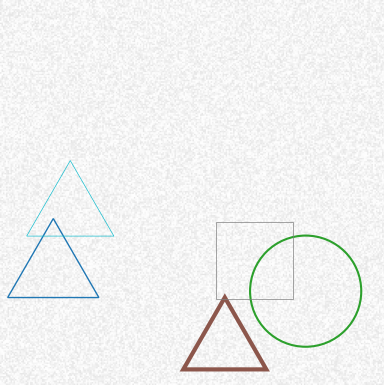[{"shape": "triangle", "thickness": 1, "radius": 0.68, "center": [0.138, 0.296]}, {"shape": "circle", "thickness": 1.5, "radius": 0.72, "center": [0.794, 0.244]}, {"shape": "triangle", "thickness": 3, "radius": 0.62, "center": [0.584, 0.103]}, {"shape": "square", "thickness": 0.5, "radius": 0.5, "center": [0.66, 0.323]}, {"shape": "triangle", "thickness": 0.5, "radius": 0.65, "center": [0.183, 0.452]}]